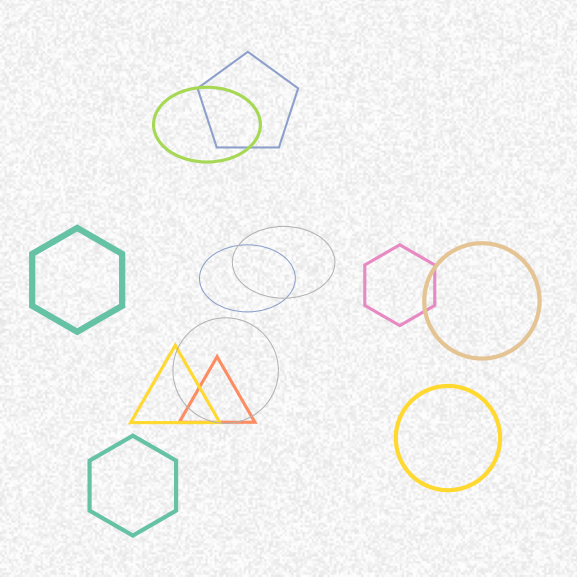[{"shape": "hexagon", "thickness": 2, "radius": 0.43, "center": [0.23, 0.158]}, {"shape": "hexagon", "thickness": 3, "radius": 0.45, "center": [0.134, 0.515]}, {"shape": "triangle", "thickness": 1.5, "radius": 0.38, "center": [0.376, 0.306]}, {"shape": "oval", "thickness": 0.5, "radius": 0.41, "center": [0.428, 0.517]}, {"shape": "pentagon", "thickness": 1, "radius": 0.46, "center": [0.429, 0.818]}, {"shape": "hexagon", "thickness": 1.5, "radius": 0.35, "center": [0.692, 0.505]}, {"shape": "oval", "thickness": 1.5, "radius": 0.46, "center": [0.358, 0.783]}, {"shape": "circle", "thickness": 2, "radius": 0.45, "center": [0.776, 0.241]}, {"shape": "triangle", "thickness": 1.5, "radius": 0.45, "center": [0.303, 0.312]}, {"shape": "circle", "thickness": 2, "radius": 0.5, "center": [0.834, 0.478]}, {"shape": "circle", "thickness": 0.5, "radius": 0.46, "center": [0.391, 0.357]}, {"shape": "oval", "thickness": 0.5, "radius": 0.44, "center": [0.491, 0.545]}]